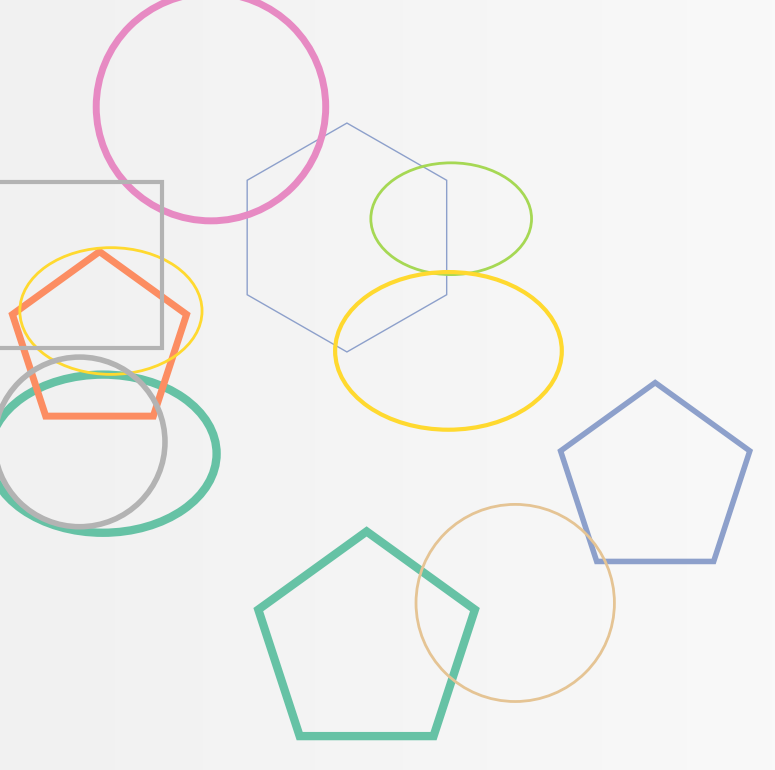[{"shape": "oval", "thickness": 3, "radius": 0.73, "center": [0.133, 0.411]}, {"shape": "pentagon", "thickness": 3, "radius": 0.73, "center": [0.473, 0.163]}, {"shape": "pentagon", "thickness": 2.5, "radius": 0.59, "center": [0.128, 0.555]}, {"shape": "hexagon", "thickness": 0.5, "radius": 0.74, "center": [0.448, 0.692]}, {"shape": "pentagon", "thickness": 2, "radius": 0.64, "center": [0.845, 0.375]}, {"shape": "circle", "thickness": 2.5, "radius": 0.74, "center": [0.272, 0.861]}, {"shape": "oval", "thickness": 1, "radius": 0.52, "center": [0.582, 0.716]}, {"shape": "oval", "thickness": 1, "radius": 0.59, "center": [0.143, 0.596]}, {"shape": "oval", "thickness": 1.5, "radius": 0.73, "center": [0.579, 0.544]}, {"shape": "circle", "thickness": 1, "radius": 0.64, "center": [0.665, 0.217]}, {"shape": "circle", "thickness": 2, "radius": 0.55, "center": [0.103, 0.426]}, {"shape": "square", "thickness": 1.5, "radius": 0.54, "center": [0.1, 0.656]}]